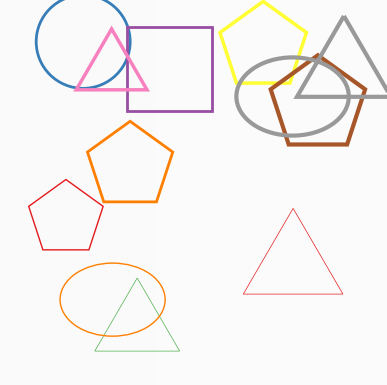[{"shape": "pentagon", "thickness": 1, "radius": 0.5, "center": [0.17, 0.433]}, {"shape": "triangle", "thickness": 0.5, "radius": 0.74, "center": [0.756, 0.31]}, {"shape": "circle", "thickness": 2, "radius": 0.61, "center": [0.215, 0.892]}, {"shape": "triangle", "thickness": 0.5, "radius": 0.63, "center": [0.354, 0.151]}, {"shape": "square", "thickness": 2, "radius": 0.54, "center": [0.437, 0.821]}, {"shape": "oval", "thickness": 1, "radius": 0.68, "center": [0.291, 0.222]}, {"shape": "pentagon", "thickness": 2, "radius": 0.58, "center": [0.336, 0.569]}, {"shape": "pentagon", "thickness": 2.5, "radius": 0.59, "center": [0.679, 0.879]}, {"shape": "pentagon", "thickness": 3, "radius": 0.64, "center": [0.82, 0.728]}, {"shape": "triangle", "thickness": 2.5, "radius": 0.53, "center": [0.288, 0.819]}, {"shape": "oval", "thickness": 3, "radius": 0.73, "center": [0.755, 0.749]}, {"shape": "triangle", "thickness": 3, "radius": 0.7, "center": [0.888, 0.818]}]